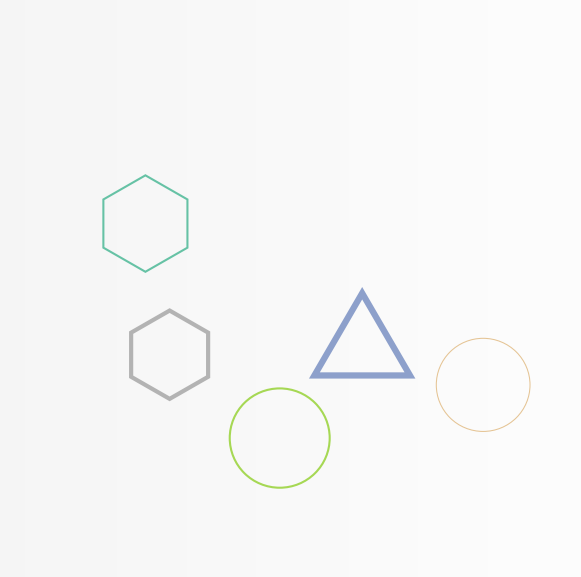[{"shape": "hexagon", "thickness": 1, "radius": 0.42, "center": [0.25, 0.612]}, {"shape": "triangle", "thickness": 3, "radius": 0.47, "center": [0.623, 0.396]}, {"shape": "circle", "thickness": 1, "radius": 0.43, "center": [0.481, 0.241]}, {"shape": "circle", "thickness": 0.5, "radius": 0.4, "center": [0.831, 0.333]}, {"shape": "hexagon", "thickness": 2, "radius": 0.38, "center": [0.292, 0.385]}]